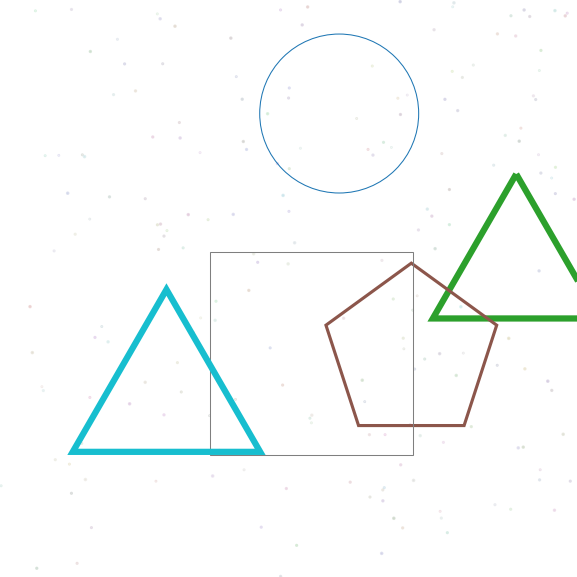[{"shape": "circle", "thickness": 0.5, "radius": 0.69, "center": [0.587, 0.803]}, {"shape": "triangle", "thickness": 3, "radius": 0.83, "center": [0.894, 0.531]}, {"shape": "pentagon", "thickness": 1.5, "radius": 0.78, "center": [0.712, 0.388]}, {"shape": "square", "thickness": 0.5, "radius": 0.88, "center": [0.539, 0.387]}, {"shape": "triangle", "thickness": 3, "radius": 0.94, "center": [0.288, 0.31]}]